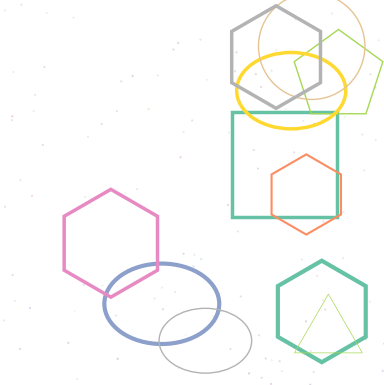[{"shape": "hexagon", "thickness": 3, "radius": 0.66, "center": [0.836, 0.191]}, {"shape": "square", "thickness": 2.5, "radius": 0.68, "center": [0.739, 0.572]}, {"shape": "hexagon", "thickness": 1.5, "radius": 0.52, "center": [0.796, 0.495]}, {"shape": "oval", "thickness": 3, "radius": 0.75, "center": [0.42, 0.211]}, {"shape": "hexagon", "thickness": 2.5, "radius": 0.7, "center": [0.288, 0.368]}, {"shape": "pentagon", "thickness": 1, "radius": 0.61, "center": [0.879, 0.802]}, {"shape": "triangle", "thickness": 0.5, "radius": 0.51, "center": [0.853, 0.134]}, {"shape": "oval", "thickness": 2.5, "radius": 0.71, "center": [0.756, 0.764]}, {"shape": "circle", "thickness": 1, "radius": 0.69, "center": [0.81, 0.88]}, {"shape": "hexagon", "thickness": 2.5, "radius": 0.67, "center": [0.717, 0.852]}, {"shape": "oval", "thickness": 1, "radius": 0.6, "center": [0.533, 0.115]}]